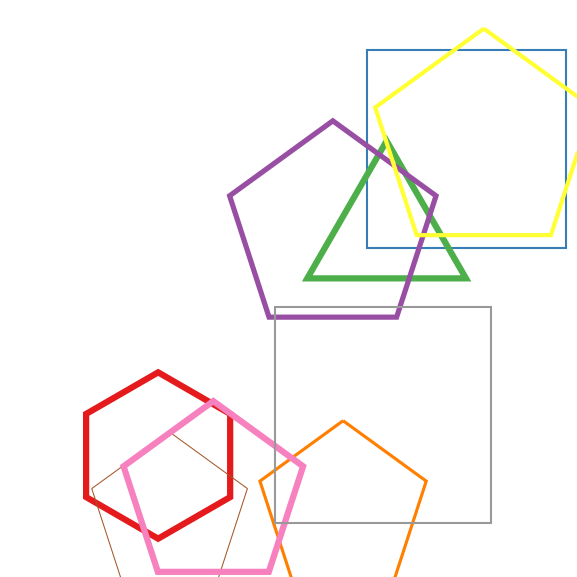[{"shape": "hexagon", "thickness": 3, "radius": 0.72, "center": [0.274, 0.21]}, {"shape": "square", "thickness": 1, "radius": 0.86, "center": [0.808, 0.741]}, {"shape": "triangle", "thickness": 3, "radius": 0.79, "center": [0.669, 0.596]}, {"shape": "pentagon", "thickness": 2.5, "radius": 0.94, "center": [0.576, 0.602]}, {"shape": "pentagon", "thickness": 1.5, "radius": 0.76, "center": [0.594, 0.119]}, {"shape": "pentagon", "thickness": 2, "radius": 0.99, "center": [0.838, 0.752]}, {"shape": "pentagon", "thickness": 0.5, "radius": 0.71, "center": [0.294, 0.109]}, {"shape": "pentagon", "thickness": 3, "radius": 0.82, "center": [0.369, 0.141]}, {"shape": "square", "thickness": 1, "radius": 0.93, "center": [0.663, 0.281]}]